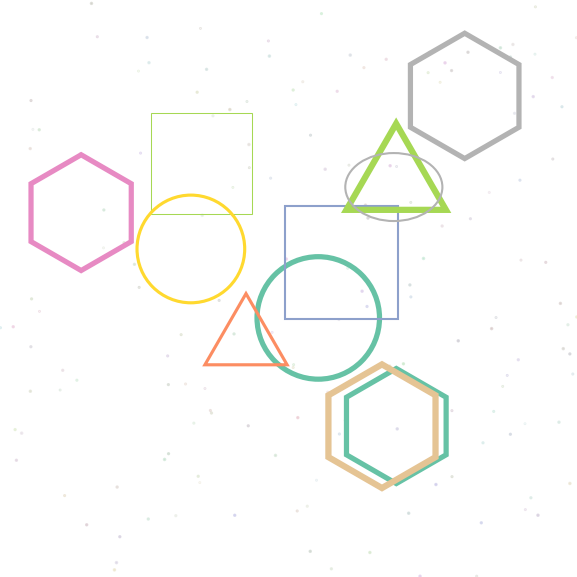[{"shape": "circle", "thickness": 2.5, "radius": 0.53, "center": [0.551, 0.449]}, {"shape": "hexagon", "thickness": 2.5, "radius": 0.5, "center": [0.686, 0.261]}, {"shape": "triangle", "thickness": 1.5, "radius": 0.41, "center": [0.426, 0.409]}, {"shape": "square", "thickness": 1, "radius": 0.49, "center": [0.591, 0.545]}, {"shape": "hexagon", "thickness": 2.5, "radius": 0.5, "center": [0.141, 0.631]}, {"shape": "square", "thickness": 0.5, "radius": 0.44, "center": [0.349, 0.716]}, {"shape": "triangle", "thickness": 3, "radius": 0.5, "center": [0.686, 0.685]}, {"shape": "circle", "thickness": 1.5, "radius": 0.47, "center": [0.33, 0.568]}, {"shape": "hexagon", "thickness": 3, "radius": 0.54, "center": [0.661, 0.261]}, {"shape": "hexagon", "thickness": 2.5, "radius": 0.54, "center": [0.805, 0.833]}, {"shape": "oval", "thickness": 1, "radius": 0.42, "center": [0.682, 0.675]}]